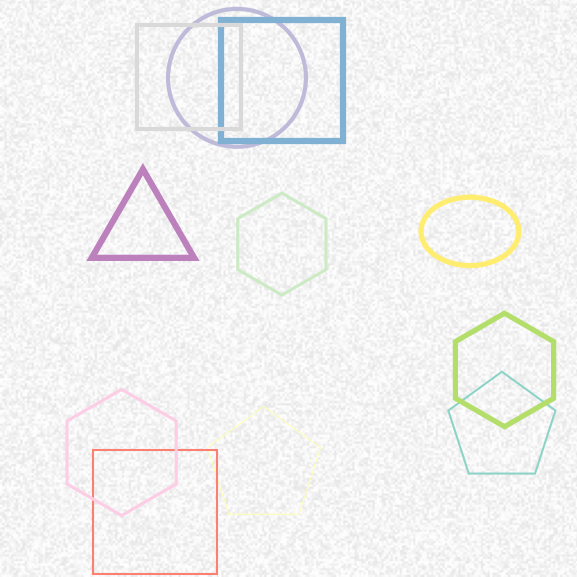[{"shape": "pentagon", "thickness": 1, "radius": 0.49, "center": [0.869, 0.258]}, {"shape": "pentagon", "thickness": 0.5, "radius": 0.52, "center": [0.457, 0.192]}, {"shape": "circle", "thickness": 2, "radius": 0.6, "center": [0.41, 0.864]}, {"shape": "square", "thickness": 1, "radius": 0.54, "center": [0.269, 0.113]}, {"shape": "square", "thickness": 3, "radius": 0.53, "center": [0.488, 0.86]}, {"shape": "hexagon", "thickness": 2.5, "radius": 0.49, "center": [0.874, 0.359]}, {"shape": "hexagon", "thickness": 1.5, "radius": 0.55, "center": [0.211, 0.216]}, {"shape": "square", "thickness": 2, "radius": 0.45, "center": [0.327, 0.866]}, {"shape": "triangle", "thickness": 3, "radius": 0.51, "center": [0.248, 0.604]}, {"shape": "hexagon", "thickness": 1.5, "radius": 0.44, "center": [0.488, 0.576]}, {"shape": "oval", "thickness": 2.5, "radius": 0.42, "center": [0.814, 0.598]}]